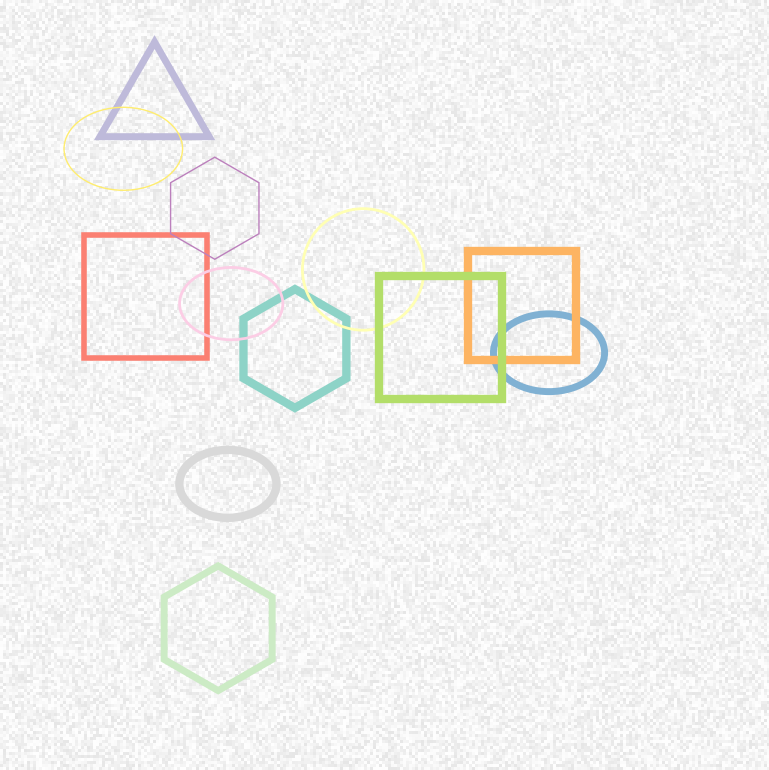[{"shape": "hexagon", "thickness": 3, "radius": 0.39, "center": [0.383, 0.547]}, {"shape": "circle", "thickness": 1, "radius": 0.39, "center": [0.472, 0.65]}, {"shape": "triangle", "thickness": 2.5, "radius": 0.41, "center": [0.201, 0.863]}, {"shape": "square", "thickness": 2, "radius": 0.4, "center": [0.189, 0.615]}, {"shape": "oval", "thickness": 2.5, "radius": 0.36, "center": [0.713, 0.542]}, {"shape": "square", "thickness": 3, "radius": 0.35, "center": [0.678, 0.604]}, {"shape": "square", "thickness": 3, "radius": 0.4, "center": [0.572, 0.562]}, {"shape": "oval", "thickness": 1, "radius": 0.34, "center": [0.3, 0.606]}, {"shape": "oval", "thickness": 3, "radius": 0.32, "center": [0.296, 0.372]}, {"shape": "hexagon", "thickness": 0.5, "radius": 0.33, "center": [0.279, 0.73]}, {"shape": "hexagon", "thickness": 2.5, "radius": 0.4, "center": [0.283, 0.184]}, {"shape": "oval", "thickness": 0.5, "radius": 0.38, "center": [0.16, 0.807]}]